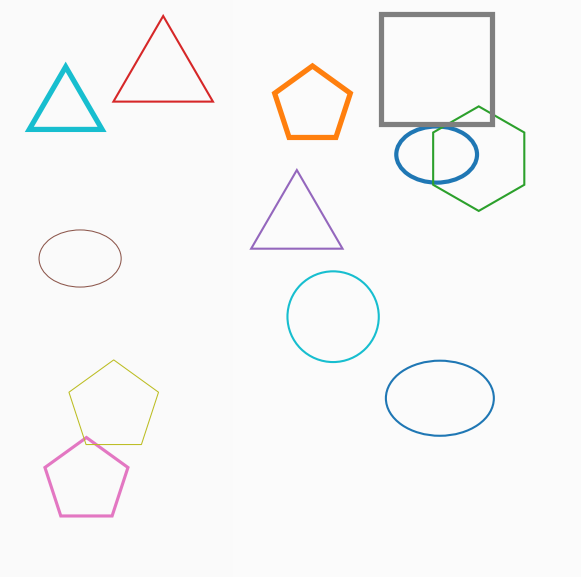[{"shape": "oval", "thickness": 1, "radius": 0.46, "center": [0.757, 0.31]}, {"shape": "oval", "thickness": 2, "radius": 0.35, "center": [0.751, 0.732]}, {"shape": "pentagon", "thickness": 2.5, "radius": 0.34, "center": [0.538, 0.816]}, {"shape": "hexagon", "thickness": 1, "radius": 0.45, "center": [0.824, 0.724]}, {"shape": "triangle", "thickness": 1, "radius": 0.49, "center": [0.281, 0.873]}, {"shape": "triangle", "thickness": 1, "radius": 0.45, "center": [0.511, 0.614]}, {"shape": "oval", "thickness": 0.5, "radius": 0.35, "center": [0.138, 0.552]}, {"shape": "pentagon", "thickness": 1.5, "radius": 0.38, "center": [0.149, 0.166]}, {"shape": "square", "thickness": 2.5, "radius": 0.48, "center": [0.751, 0.879]}, {"shape": "pentagon", "thickness": 0.5, "radius": 0.41, "center": [0.196, 0.295]}, {"shape": "circle", "thickness": 1, "radius": 0.39, "center": [0.573, 0.451]}, {"shape": "triangle", "thickness": 2.5, "radius": 0.36, "center": [0.113, 0.811]}]